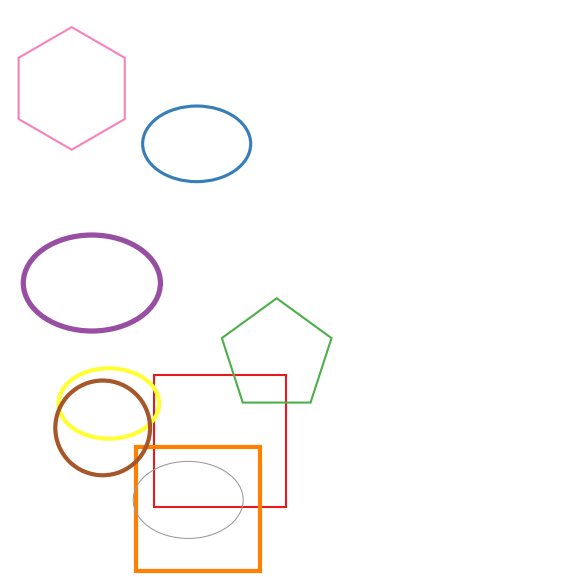[{"shape": "square", "thickness": 1, "radius": 0.57, "center": [0.381, 0.236]}, {"shape": "oval", "thickness": 1.5, "radius": 0.47, "center": [0.341, 0.75]}, {"shape": "pentagon", "thickness": 1, "radius": 0.5, "center": [0.479, 0.383]}, {"shape": "oval", "thickness": 2.5, "radius": 0.59, "center": [0.159, 0.509]}, {"shape": "square", "thickness": 2, "radius": 0.54, "center": [0.343, 0.117]}, {"shape": "oval", "thickness": 2, "radius": 0.44, "center": [0.188, 0.3]}, {"shape": "circle", "thickness": 2, "radius": 0.41, "center": [0.178, 0.258]}, {"shape": "hexagon", "thickness": 1, "radius": 0.53, "center": [0.124, 0.846]}, {"shape": "oval", "thickness": 0.5, "radius": 0.48, "center": [0.326, 0.133]}]